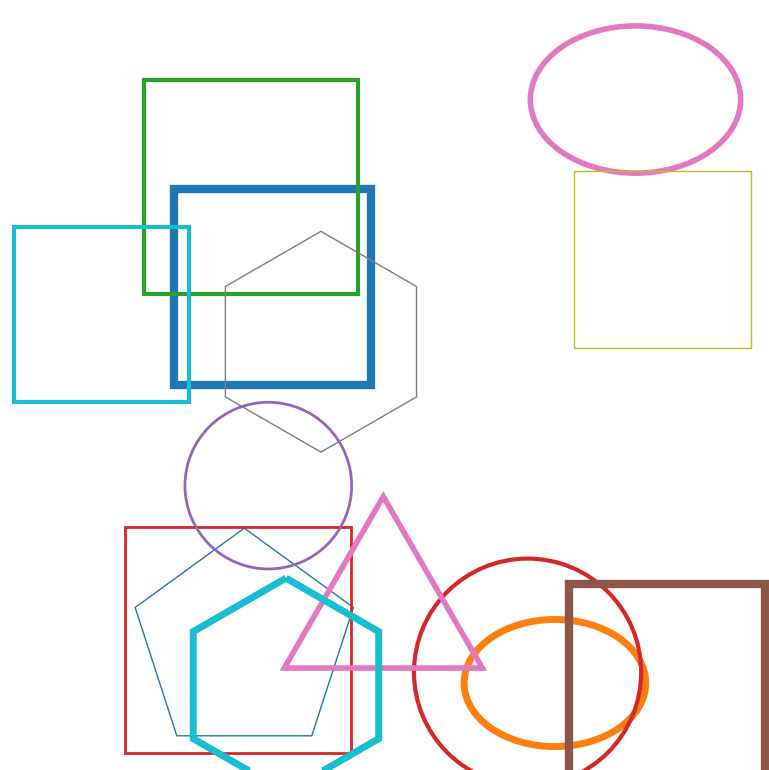[{"shape": "square", "thickness": 3, "radius": 0.64, "center": [0.354, 0.628]}, {"shape": "pentagon", "thickness": 0.5, "radius": 0.75, "center": [0.317, 0.165]}, {"shape": "oval", "thickness": 2.5, "radius": 0.59, "center": [0.721, 0.113]}, {"shape": "square", "thickness": 1.5, "radius": 0.7, "center": [0.326, 0.757]}, {"shape": "circle", "thickness": 1.5, "radius": 0.74, "center": [0.685, 0.127]}, {"shape": "square", "thickness": 1, "radius": 0.74, "center": [0.309, 0.169]}, {"shape": "circle", "thickness": 1, "radius": 0.54, "center": [0.348, 0.369]}, {"shape": "square", "thickness": 3, "radius": 0.64, "center": [0.866, 0.115]}, {"shape": "triangle", "thickness": 2, "radius": 0.74, "center": [0.498, 0.207]}, {"shape": "oval", "thickness": 2, "radius": 0.68, "center": [0.825, 0.871]}, {"shape": "hexagon", "thickness": 0.5, "radius": 0.72, "center": [0.417, 0.556]}, {"shape": "square", "thickness": 0.5, "radius": 0.57, "center": [0.86, 0.663]}, {"shape": "hexagon", "thickness": 2.5, "radius": 0.7, "center": [0.371, 0.11]}, {"shape": "square", "thickness": 1.5, "radius": 0.57, "center": [0.132, 0.592]}]